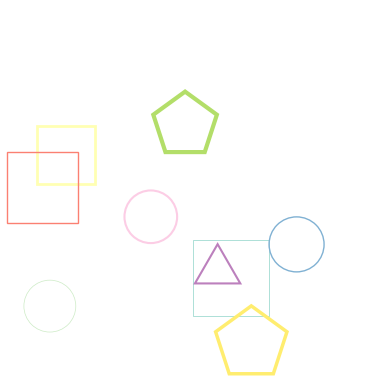[{"shape": "square", "thickness": 0.5, "radius": 0.5, "center": [0.601, 0.278]}, {"shape": "square", "thickness": 2, "radius": 0.38, "center": [0.171, 0.596]}, {"shape": "square", "thickness": 1, "radius": 0.46, "center": [0.111, 0.514]}, {"shape": "circle", "thickness": 1, "radius": 0.36, "center": [0.77, 0.365]}, {"shape": "pentagon", "thickness": 3, "radius": 0.43, "center": [0.481, 0.675]}, {"shape": "circle", "thickness": 1.5, "radius": 0.34, "center": [0.392, 0.437]}, {"shape": "triangle", "thickness": 1.5, "radius": 0.34, "center": [0.565, 0.298]}, {"shape": "circle", "thickness": 0.5, "radius": 0.34, "center": [0.129, 0.205]}, {"shape": "pentagon", "thickness": 2.5, "radius": 0.49, "center": [0.653, 0.108]}]